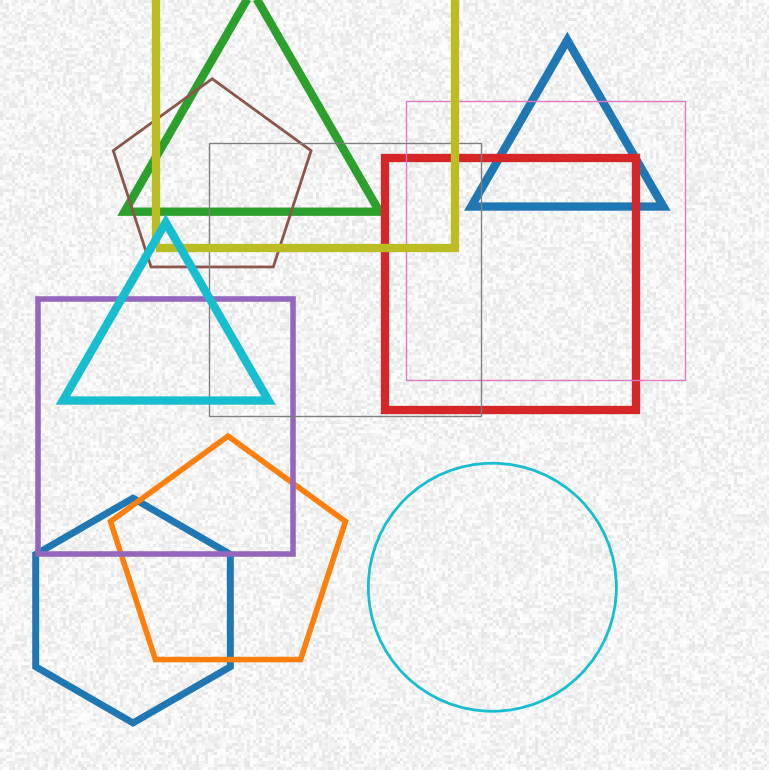[{"shape": "triangle", "thickness": 3, "radius": 0.72, "center": [0.737, 0.804]}, {"shape": "hexagon", "thickness": 2.5, "radius": 0.73, "center": [0.173, 0.207]}, {"shape": "pentagon", "thickness": 2, "radius": 0.8, "center": [0.296, 0.273]}, {"shape": "triangle", "thickness": 3, "radius": 0.96, "center": [0.327, 0.821]}, {"shape": "square", "thickness": 3, "radius": 0.82, "center": [0.663, 0.631]}, {"shape": "square", "thickness": 2, "radius": 0.83, "center": [0.215, 0.446]}, {"shape": "pentagon", "thickness": 1, "radius": 0.68, "center": [0.276, 0.763]}, {"shape": "square", "thickness": 0.5, "radius": 0.91, "center": [0.708, 0.688]}, {"shape": "square", "thickness": 0.5, "radius": 0.88, "center": [0.448, 0.637]}, {"shape": "square", "thickness": 3, "radius": 0.97, "center": [0.397, 0.872]}, {"shape": "circle", "thickness": 1, "radius": 0.81, "center": [0.639, 0.237]}, {"shape": "triangle", "thickness": 3, "radius": 0.77, "center": [0.215, 0.557]}]